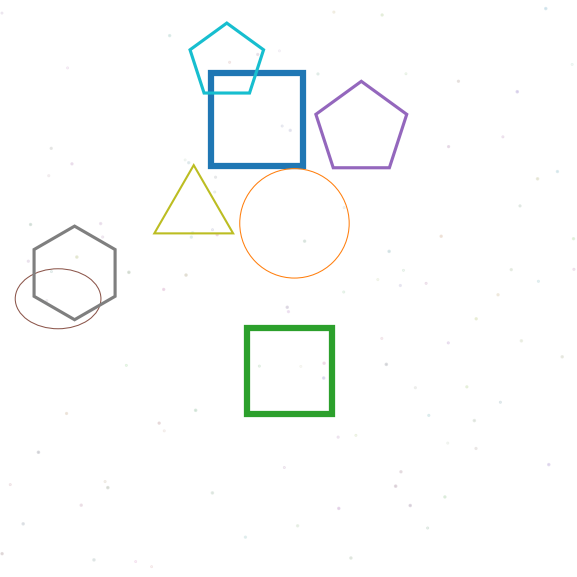[{"shape": "square", "thickness": 3, "radius": 0.4, "center": [0.445, 0.792]}, {"shape": "circle", "thickness": 0.5, "radius": 0.47, "center": [0.51, 0.612]}, {"shape": "square", "thickness": 3, "radius": 0.37, "center": [0.501, 0.357]}, {"shape": "pentagon", "thickness": 1.5, "radius": 0.41, "center": [0.626, 0.776]}, {"shape": "oval", "thickness": 0.5, "radius": 0.37, "center": [0.101, 0.482]}, {"shape": "hexagon", "thickness": 1.5, "radius": 0.41, "center": [0.129, 0.527]}, {"shape": "triangle", "thickness": 1, "radius": 0.39, "center": [0.335, 0.634]}, {"shape": "pentagon", "thickness": 1.5, "radius": 0.33, "center": [0.393, 0.892]}]